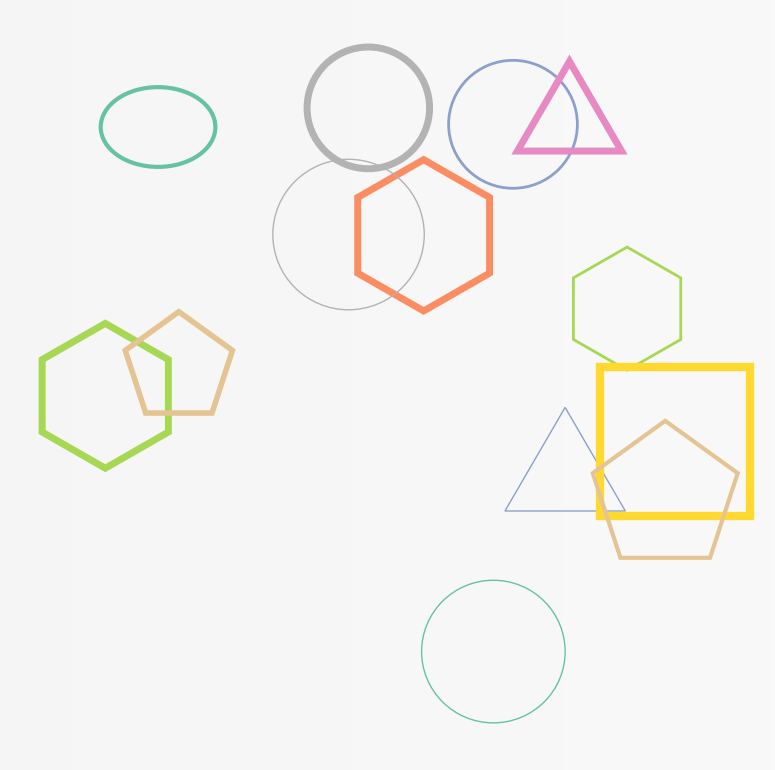[{"shape": "circle", "thickness": 0.5, "radius": 0.46, "center": [0.637, 0.154]}, {"shape": "oval", "thickness": 1.5, "radius": 0.37, "center": [0.204, 0.835]}, {"shape": "hexagon", "thickness": 2.5, "radius": 0.49, "center": [0.547, 0.694]}, {"shape": "triangle", "thickness": 0.5, "radius": 0.45, "center": [0.729, 0.381]}, {"shape": "circle", "thickness": 1, "radius": 0.42, "center": [0.662, 0.839]}, {"shape": "triangle", "thickness": 2.5, "radius": 0.39, "center": [0.735, 0.843]}, {"shape": "hexagon", "thickness": 2.5, "radius": 0.47, "center": [0.136, 0.486]}, {"shape": "hexagon", "thickness": 1, "radius": 0.4, "center": [0.809, 0.599]}, {"shape": "square", "thickness": 3, "radius": 0.48, "center": [0.871, 0.427]}, {"shape": "pentagon", "thickness": 2, "radius": 0.36, "center": [0.231, 0.522]}, {"shape": "pentagon", "thickness": 1.5, "radius": 0.49, "center": [0.858, 0.355]}, {"shape": "circle", "thickness": 0.5, "radius": 0.49, "center": [0.45, 0.695]}, {"shape": "circle", "thickness": 2.5, "radius": 0.4, "center": [0.475, 0.86]}]